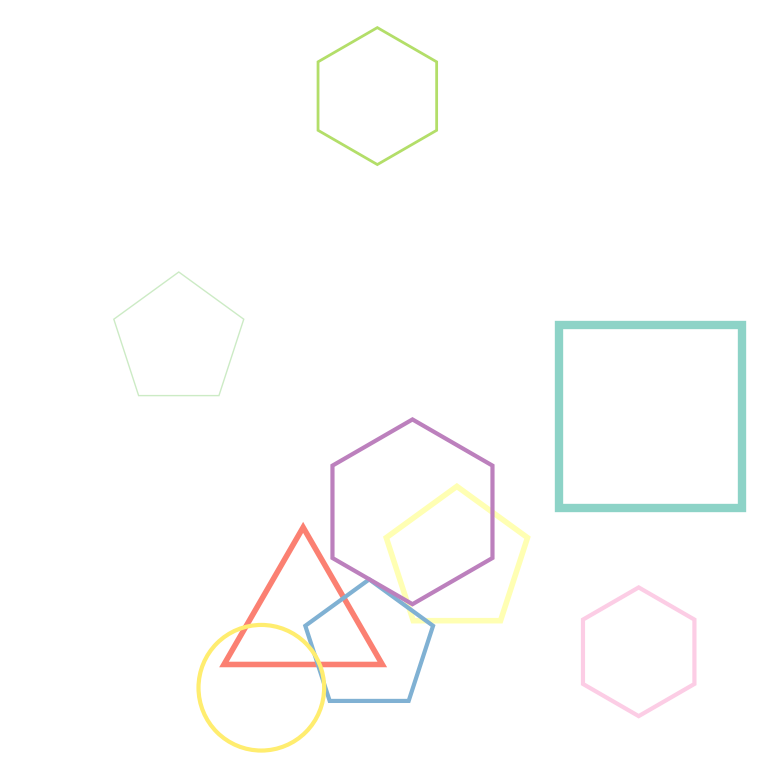[{"shape": "square", "thickness": 3, "radius": 0.59, "center": [0.845, 0.459]}, {"shape": "pentagon", "thickness": 2, "radius": 0.48, "center": [0.593, 0.272]}, {"shape": "triangle", "thickness": 2, "radius": 0.59, "center": [0.394, 0.196]}, {"shape": "pentagon", "thickness": 1.5, "radius": 0.44, "center": [0.479, 0.16]}, {"shape": "hexagon", "thickness": 1, "radius": 0.44, "center": [0.49, 0.875]}, {"shape": "hexagon", "thickness": 1.5, "radius": 0.42, "center": [0.829, 0.154]}, {"shape": "hexagon", "thickness": 1.5, "radius": 0.6, "center": [0.536, 0.335]}, {"shape": "pentagon", "thickness": 0.5, "radius": 0.44, "center": [0.232, 0.558]}, {"shape": "circle", "thickness": 1.5, "radius": 0.41, "center": [0.339, 0.107]}]